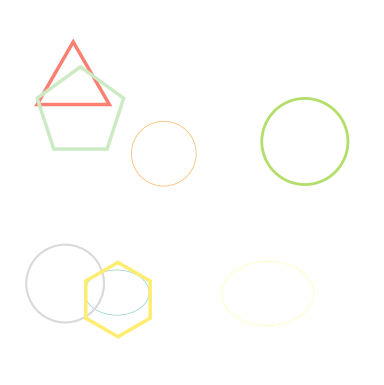[{"shape": "oval", "thickness": 0.5, "radius": 0.42, "center": [0.303, 0.24]}, {"shape": "oval", "thickness": 0.5, "radius": 0.6, "center": [0.695, 0.238]}, {"shape": "triangle", "thickness": 2.5, "radius": 0.54, "center": [0.19, 0.783]}, {"shape": "circle", "thickness": 0.5, "radius": 0.42, "center": [0.425, 0.601]}, {"shape": "circle", "thickness": 2, "radius": 0.56, "center": [0.792, 0.632]}, {"shape": "circle", "thickness": 1.5, "radius": 0.51, "center": [0.169, 0.263]}, {"shape": "pentagon", "thickness": 2.5, "radius": 0.59, "center": [0.209, 0.708]}, {"shape": "hexagon", "thickness": 2.5, "radius": 0.48, "center": [0.306, 0.222]}]